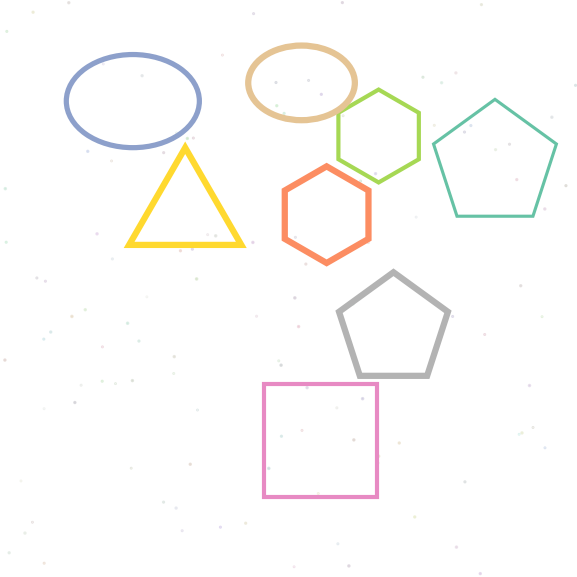[{"shape": "pentagon", "thickness": 1.5, "radius": 0.56, "center": [0.857, 0.715]}, {"shape": "hexagon", "thickness": 3, "radius": 0.42, "center": [0.566, 0.627]}, {"shape": "oval", "thickness": 2.5, "radius": 0.58, "center": [0.23, 0.824]}, {"shape": "square", "thickness": 2, "radius": 0.49, "center": [0.556, 0.236]}, {"shape": "hexagon", "thickness": 2, "radius": 0.4, "center": [0.656, 0.764]}, {"shape": "triangle", "thickness": 3, "radius": 0.56, "center": [0.321, 0.631]}, {"shape": "oval", "thickness": 3, "radius": 0.46, "center": [0.522, 0.856]}, {"shape": "pentagon", "thickness": 3, "radius": 0.5, "center": [0.681, 0.429]}]